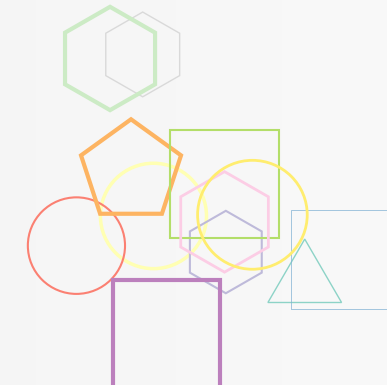[{"shape": "triangle", "thickness": 1, "radius": 0.55, "center": [0.786, 0.269]}, {"shape": "circle", "thickness": 2.5, "radius": 0.68, "center": [0.396, 0.439]}, {"shape": "hexagon", "thickness": 1.5, "radius": 0.54, "center": [0.583, 0.345]}, {"shape": "circle", "thickness": 1.5, "radius": 0.63, "center": [0.197, 0.362]}, {"shape": "square", "thickness": 0.5, "radius": 0.64, "center": [0.878, 0.326]}, {"shape": "pentagon", "thickness": 3, "radius": 0.68, "center": [0.338, 0.555]}, {"shape": "square", "thickness": 1.5, "radius": 0.7, "center": [0.579, 0.521]}, {"shape": "hexagon", "thickness": 2, "radius": 0.65, "center": [0.579, 0.424]}, {"shape": "hexagon", "thickness": 1, "radius": 0.55, "center": [0.368, 0.859]}, {"shape": "square", "thickness": 3, "radius": 0.69, "center": [0.431, 0.134]}, {"shape": "hexagon", "thickness": 3, "radius": 0.67, "center": [0.284, 0.848]}, {"shape": "circle", "thickness": 2, "radius": 0.71, "center": [0.651, 0.442]}]